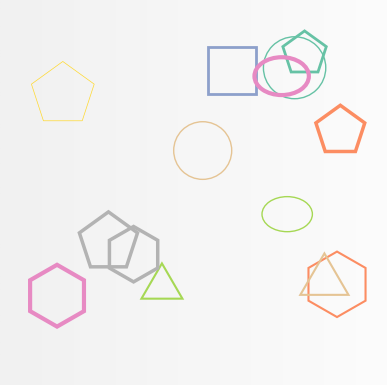[{"shape": "pentagon", "thickness": 2, "radius": 0.29, "center": [0.786, 0.861]}, {"shape": "circle", "thickness": 1, "radius": 0.4, "center": [0.76, 0.824]}, {"shape": "pentagon", "thickness": 2.5, "radius": 0.33, "center": [0.878, 0.66]}, {"shape": "hexagon", "thickness": 1.5, "radius": 0.43, "center": [0.87, 0.262]}, {"shape": "square", "thickness": 2, "radius": 0.3, "center": [0.599, 0.817]}, {"shape": "hexagon", "thickness": 3, "radius": 0.4, "center": [0.147, 0.232]}, {"shape": "oval", "thickness": 3, "radius": 0.35, "center": [0.727, 0.802]}, {"shape": "triangle", "thickness": 1.5, "radius": 0.31, "center": [0.418, 0.255]}, {"shape": "oval", "thickness": 1, "radius": 0.33, "center": [0.741, 0.444]}, {"shape": "pentagon", "thickness": 0.5, "radius": 0.43, "center": [0.162, 0.755]}, {"shape": "triangle", "thickness": 1.5, "radius": 0.36, "center": [0.837, 0.27]}, {"shape": "circle", "thickness": 1, "radius": 0.37, "center": [0.523, 0.609]}, {"shape": "hexagon", "thickness": 2.5, "radius": 0.36, "center": [0.345, 0.34]}, {"shape": "pentagon", "thickness": 2.5, "radius": 0.39, "center": [0.28, 0.371]}]